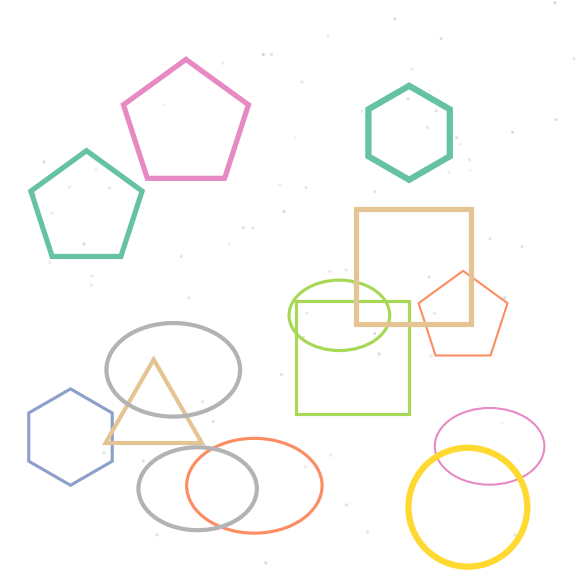[{"shape": "pentagon", "thickness": 2.5, "radius": 0.51, "center": [0.15, 0.637]}, {"shape": "hexagon", "thickness": 3, "radius": 0.41, "center": [0.708, 0.769]}, {"shape": "oval", "thickness": 1.5, "radius": 0.59, "center": [0.44, 0.158]}, {"shape": "pentagon", "thickness": 1, "radius": 0.4, "center": [0.802, 0.449]}, {"shape": "hexagon", "thickness": 1.5, "radius": 0.42, "center": [0.122, 0.242]}, {"shape": "oval", "thickness": 1, "radius": 0.47, "center": [0.848, 0.226]}, {"shape": "pentagon", "thickness": 2.5, "radius": 0.57, "center": [0.322, 0.782]}, {"shape": "square", "thickness": 1.5, "radius": 0.49, "center": [0.611, 0.38]}, {"shape": "oval", "thickness": 1.5, "radius": 0.44, "center": [0.588, 0.453]}, {"shape": "circle", "thickness": 3, "radius": 0.51, "center": [0.81, 0.121]}, {"shape": "square", "thickness": 2.5, "radius": 0.5, "center": [0.716, 0.538]}, {"shape": "triangle", "thickness": 2, "radius": 0.48, "center": [0.266, 0.28]}, {"shape": "oval", "thickness": 2, "radius": 0.58, "center": [0.3, 0.359]}, {"shape": "oval", "thickness": 2, "radius": 0.51, "center": [0.342, 0.153]}]